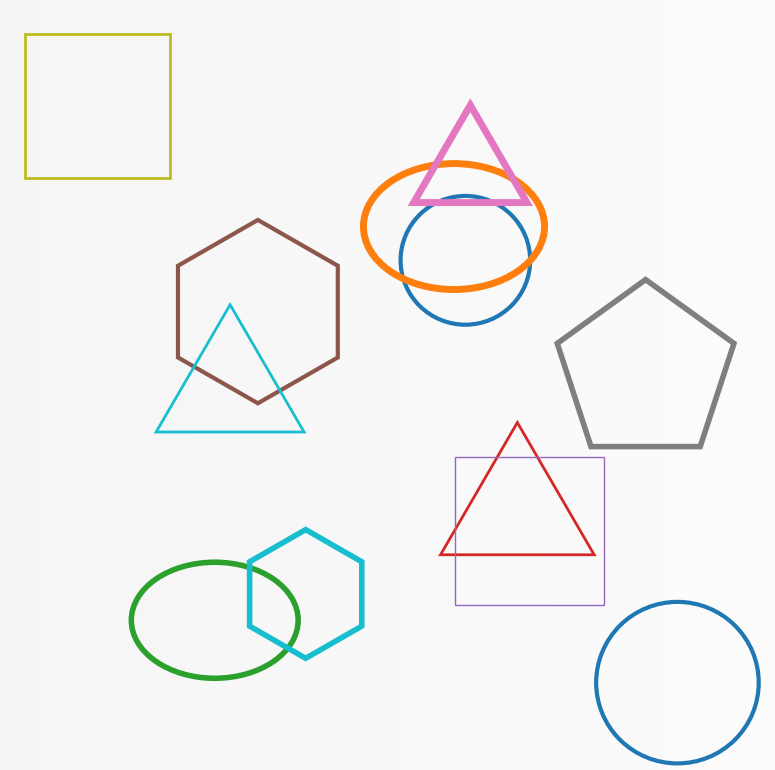[{"shape": "circle", "thickness": 1.5, "radius": 0.52, "center": [0.874, 0.113]}, {"shape": "circle", "thickness": 1.5, "radius": 0.42, "center": [0.6, 0.662]}, {"shape": "oval", "thickness": 2.5, "radius": 0.58, "center": [0.586, 0.706]}, {"shape": "oval", "thickness": 2, "radius": 0.54, "center": [0.277, 0.194]}, {"shape": "triangle", "thickness": 1, "radius": 0.57, "center": [0.668, 0.337]}, {"shape": "square", "thickness": 0.5, "radius": 0.48, "center": [0.683, 0.31]}, {"shape": "hexagon", "thickness": 1.5, "radius": 0.6, "center": [0.333, 0.595]}, {"shape": "triangle", "thickness": 2.5, "radius": 0.42, "center": [0.607, 0.779]}, {"shape": "pentagon", "thickness": 2, "radius": 0.6, "center": [0.833, 0.517]}, {"shape": "square", "thickness": 1, "radius": 0.47, "center": [0.126, 0.863]}, {"shape": "triangle", "thickness": 1, "radius": 0.55, "center": [0.297, 0.494]}, {"shape": "hexagon", "thickness": 2, "radius": 0.42, "center": [0.394, 0.229]}]